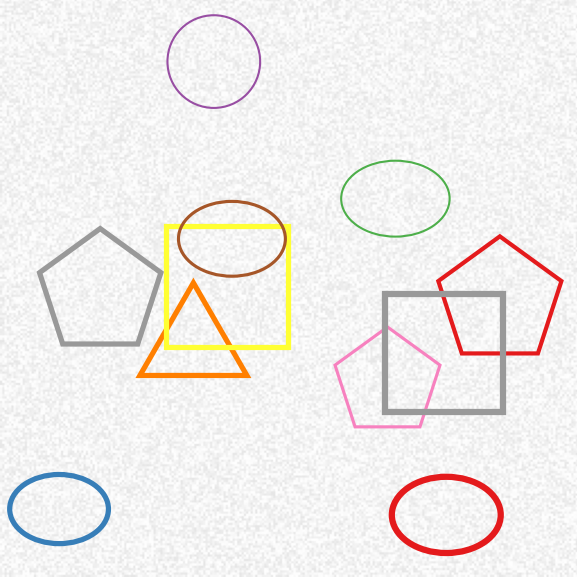[{"shape": "oval", "thickness": 3, "radius": 0.47, "center": [0.773, 0.108]}, {"shape": "pentagon", "thickness": 2, "radius": 0.56, "center": [0.866, 0.478]}, {"shape": "oval", "thickness": 2.5, "radius": 0.43, "center": [0.102, 0.118]}, {"shape": "oval", "thickness": 1, "radius": 0.47, "center": [0.685, 0.655]}, {"shape": "circle", "thickness": 1, "radius": 0.4, "center": [0.37, 0.892]}, {"shape": "triangle", "thickness": 2.5, "radius": 0.53, "center": [0.335, 0.402]}, {"shape": "square", "thickness": 2.5, "radius": 0.53, "center": [0.393, 0.503]}, {"shape": "oval", "thickness": 1.5, "radius": 0.46, "center": [0.402, 0.586]}, {"shape": "pentagon", "thickness": 1.5, "radius": 0.48, "center": [0.671, 0.337]}, {"shape": "pentagon", "thickness": 2.5, "radius": 0.55, "center": [0.174, 0.493]}, {"shape": "square", "thickness": 3, "radius": 0.51, "center": [0.769, 0.388]}]